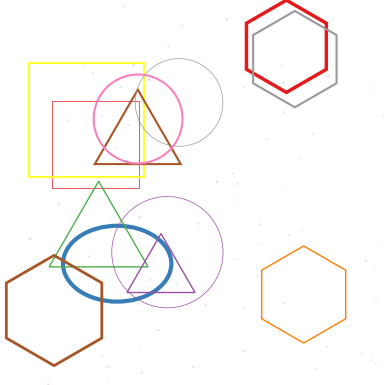[{"shape": "square", "thickness": 0.5, "radius": 0.57, "center": [0.248, 0.624]}, {"shape": "hexagon", "thickness": 2.5, "radius": 0.6, "center": [0.744, 0.88]}, {"shape": "oval", "thickness": 3, "radius": 0.7, "center": [0.304, 0.315]}, {"shape": "triangle", "thickness": 1, "radius": 0.74, "center": [0.256, 0.381]}, {"shape": "circle", "thickness": 0.5, "radius": 0.72, "center": [0.435, 0.345]}, {"shape": "triangle", "thickness": 1, "radius": 0.51, "center": [0.418, 0.291]}, {"shape": "hexagon", "thickness": 1, "radius": 0.63, "center": [0.789, 0.235]}, {"shape": "square", "thickness": 1.5, "radius": 0.74, "center": [0.225, 0.689]}, {"shape": "hexagon", "thickness": 2, "radius": 0.72, "center": [0.14, 0.193]}, {"shape": "triangle", "thickness": 1.5, "radius": 0.64, "center": [0.358, 0.638]}, {"shape": "circle", "thickness": 1.5, "radius": 0.58, "center": [0.359, 0.691]}, {"shape": "circle", "thickness": 0.5, "radius": 0.57, "center": [0.465, 0.734]}, {"shape": "hexagon", "thickness": 1.5, "radius": 0.63, "center": [0.766, 0.846]}]